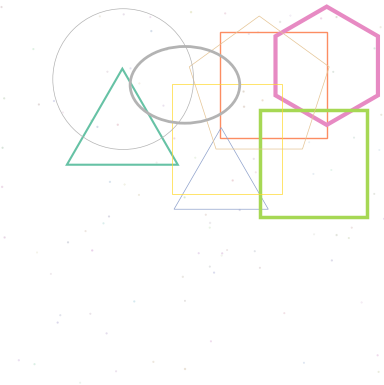[{"shape": "triangle", "thickness": 1.5, "radius": 0.83, "center": [0.318, 0.655]}, {"shape": "square", "thickness": 1, "radius": 0.69, "center": [0.71, 0.779]}, {"shape": "triangle", "thickness": 0.5, "radius": 0.71, "center": [0.574, 0.527]}, {"shape": "hexagon", "thickness": 3, "radius": 0.77, "center": [0.849, 0.829]}, {"shape": "square", "thickness": 2.5, "radius": 0.7, "center": [0.815, 0.575]}, {"shape": "square", "thickness": 0.5, "radius": 0.71, "center": [0.59, 0.639]}, {"shape": "pentagon", "thickness": 0.5, "radius": 0.95, "center": [0.673, 0.767]}, {"shape": "oval", "thickness": 2, "radius": 0.71, "center": [0.48, 0.78]}, {"shape": "circle", "thickness": 0.5, "radius": 0.91, "center": [0.32, 0.795]}]